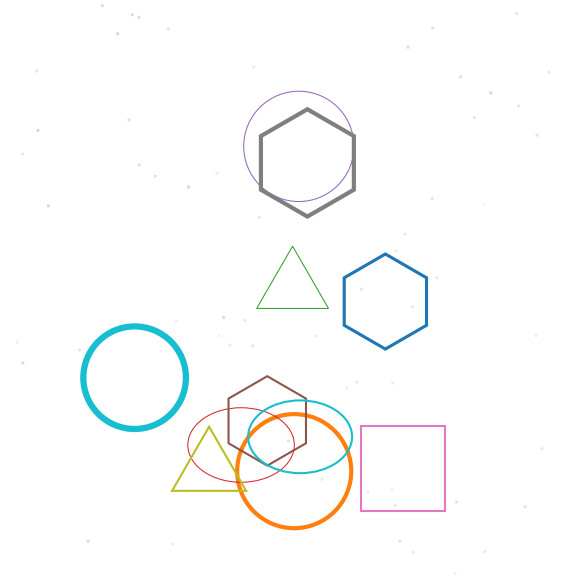[{"shape": "hexagon", "thickness": 1.5, "radius": 0.41, "center": [0.667, 0.477]}, {"shape": "circle", "thickness": 2, "radius": 0.49, "center": [0.509, 0.183]}, {"shape": "triangle", "thickness": 0.5, "radius": 0.36, "center": [0.507, 0.501]}, {"shape": "oval", "thickness": 0.5, "radius": 0.46, "center": [0.417, 0.229]}, {"shape": "circle", "thickness": 0.5, "radius": 0.48, "center": [0.517, 0.746]}, {"shape": "hexagon", "thickness": 1, "radius": 0.39, "center": [0.463, 0.27]}, {"shape": "square", "thickness": 1, "radius": 0.36, "center": [0.699, 0.188]}, {"shape": "hexagon", "thickness": 2, "radius": 0.46, "center": [0.532, 0.717]}, {"shape": "triangle", "thickness": 1, "radius": 0.37, "center": [0.362, 0.186]}, {"shape": "circle", "thickness": 3, "radius": 0.44, "center": [0.233, 0.345]}, {"shape": "oval", "thickness": 1, "radius": 0.45, "center": [0.52, 0.243]}]